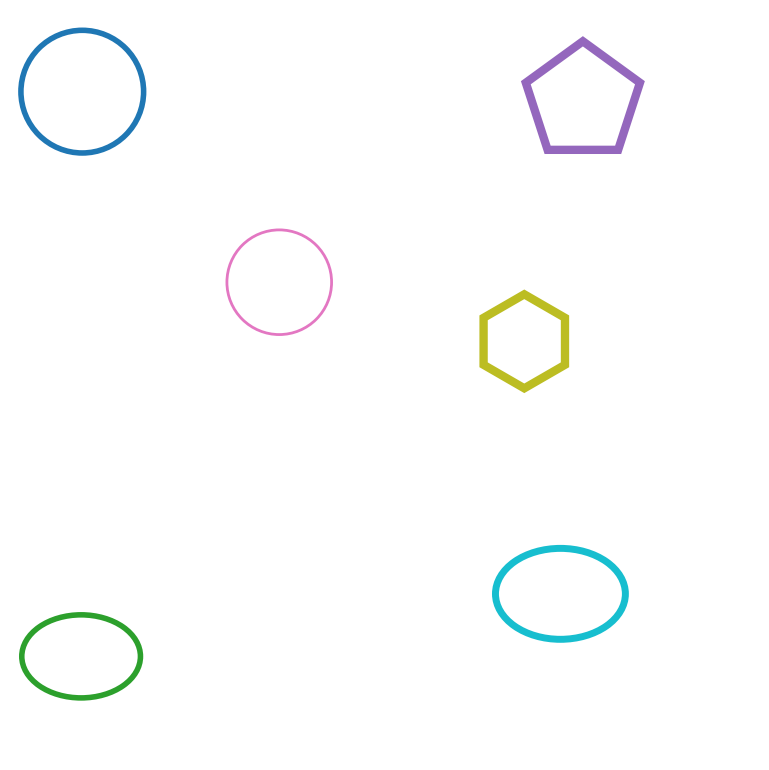[{"shape": "circle", "thickness": 2, "radius": 0.4, "center": [0.107, 0.881]}, {"shape": "oval", "thickness": 2, "radius": 0.39, "center": [0.105, 0.148]}, {"shape": "pentagon", "thickness": 3, "radius": 0.39, "center": [0.757, 0.868]}, {"shape": "circle", "thickness": 1, "radius": 0.34, "center": [0.363, 0.633]}, {"shape": "hexagon", "thickness": 3, "radius": 0.31, "center": [0.681, 0.557]}, {"shape": "oval", "thickness": 2.5, "radius": 0.42, "center": [0.728, 0.229]}]